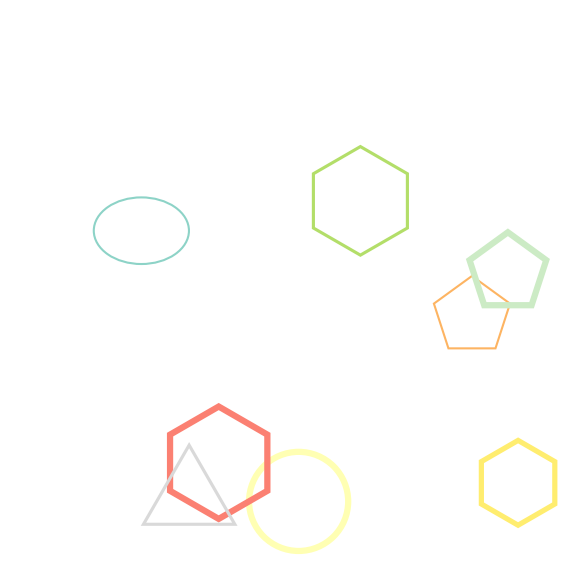[{"shape": "oval", "thickness": 1, "radius": 0.41, "center": [0.245, 0.6]}, {"shape": "circle", "thickness": 3, "radius": 0.43, "center": [0.517, 0.131]}, {"shape": "hexagon", "thickness": 3, "radius": 0.49, "center": [0.379, 0.198]}, {"shape": "pentagon", "thickness": 1, "radius": 0.35, "center": [0.817, 0.452]}, {"shape": "hexagon", "thickness": 1.5, "radius": 0.47, "center": [0.624, 0.651]}, {"shape": "triangle", "thickness": 1.5, "radius": 0.46, "center": [0.328, 0.137]}, {"shape": "pentagon", "thickness": 3, "radius": 0.35, "center": [0.879, 0.527]}, {"shape": "hexagon", "thickness": 2.5, "radius": 0.37, "center": [0.897, 0.163]}]